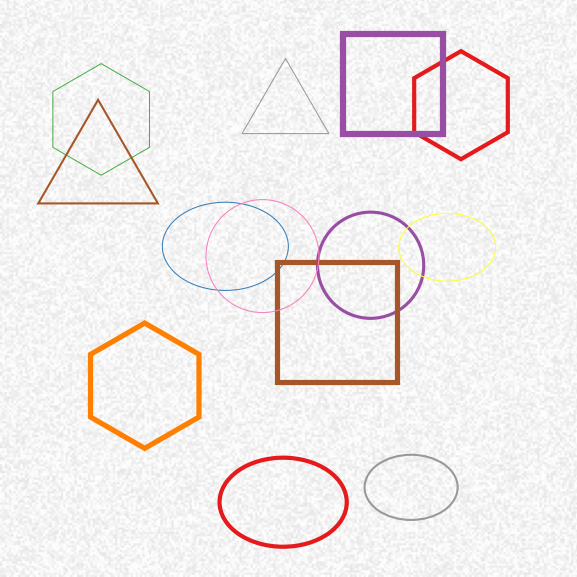[{"shape": "oval", "thickness": 2, "radius": 0.55, "center": [0.49, 0.129]}, {"shape": "hexagon", "thickness": 2, "radius": 0.47, "center": [0.798, 0.817]}, {"shape": "oval", "thickness": 0.5, "radius": 0.55, "center": [0.39, 0.573]}, {"shape": "hexagon", "thickness": 0.5, "radius": 0.48, "center": [0.175, 0.792]}, {"shape": "circle", "thickness": 1.5, "radius": 0.46, "center": [0.642, 0.54]}, {"shape": "square", "thickness": 3, "radius": 0.43, "center": [0.681, 0.853]}, {"shape": "hexagon", "thickness": 2.5, "radius": 0.54, "center": [0.251, 0.331]}, {"shape": "oval", "thickness": 0.5, "radius": 0.42, "center": [0.775, 0.571]}, {"shape": "triangle", "thickness": 1, "radius": 0.6, "center": [0.17, 0.707]}, {"shape": "square", "thickness": 2.5, "radius": 0.52, "center": [0.583, 0.441]}, {"shape": "circle", "thickness": 0.5, "radius": 0.49, "center": [0.455, 0.556]}, {"shape": "oval", "thickness": 1, "radius": 0.4, "center": [0.712, 0.155]}, {"shape": "triangle", "thickness": 0.5, "radius": 0.43, "center": [0.494, 0.811]}]